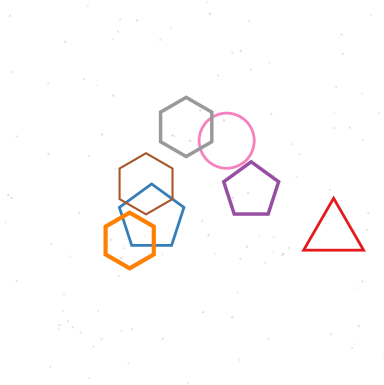[{"shape": "triangle", "thickness": 2, "radius": 0.45, "center": [0.867, 0.395]}, {"shape": "pentagon", "thickness": 2, "radius": 0.44, "center": [0.394, 0.434]}, {"shape": "pentagon", "thickness": 2.5, "radius": 0.37, "center": [0.652, 0.505]}, {"shape": "hexagon", "thickness": 3, "radius": 0.36, "center": [0.337, 0.375]}, {"shape": "hexagon", "thickness": 1.5, "radius": 0.4, "center": [0.379, 0.523]}, {"shape": "circle", "thickness": 2, "radius": 0.36, "center": [0.589, 0.635]}, {"shape": "hexagon", "thickness": 2.5, "radius": 0.38, "center": [0.484, 0.67]}]